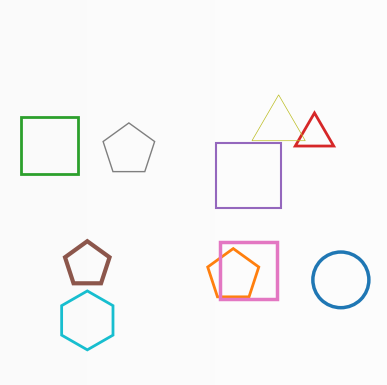[{"shape": "circle", "thickness": 2.5, "radius": 0.36, "center": [0.88, 0.273]}, {"shape": "pentagon", "thickness": 2, "radius": 0.35, "center": [0.602, 0.285]}, {"shape": "square", "thickness": 2, "radius": 0.37, "center": [0.128, 0.622]}, {"shape": "triangle", "thickness": 2, "radius": 0.29, "center": [0.812, 0.649]}, {"shape": "square", "thickness": 1.5, "radius": 0.42, "center": [0.641, 0.544]}, {"shape": "pentagon", "thickness": 3, "radius": 0.3, "center": [0.225, 0.313]}, {"shape": "square", "thickness": 2.5, "radius": 0.37, "center": [0.642, 0.298]}, {"shape": "pentagon", "thickness": 1, "radius": 0.35, "center": [0.333, 0.611]}, {"shape": "triangle", "thickness": 0.5, "radius": 0.4, "center": [0.719, 0.674]}, {"shape": "hexagon", "thickness": 2, "radius": 0.38, "center": [0.225, 0.168]}]